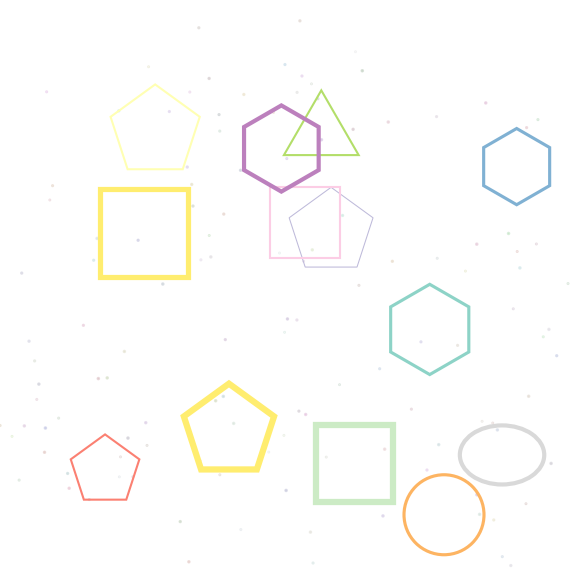[{"shape": "hexagon", "thickness": 1.5, "radius": 0.39, "center": [0.744, 0.429]}, {"shape": "pentagon", "thickness": 1, "radius": 0.41, "center": [0.269, 0.772]}, {"shape": "pentagon", "thickness": 0.5, "radius": 0.38, "center": [0.573, 0.598]}, {"shape": "pentagon", "thickness": 1, "radius": 0.31, "center": [0.182, 0.184]}, {"shape": "hexagon", "thickness": 1.5, "radius": 0.33, "center": [0.895, 0.711]}, {"shape": "circle", "thickness": 1.5, "radius": 0.35, "center": [0.769, 0.108]}, {"shape": "triangle", "thickness": 1, "radius": 0.37, "center": [0.556, 0.768]}, {"shape": "square", "thickness": 1, "radius": 0.3, "center": [0.528, 0.614]}, {"shape": "oval", "thickness": 2, "radius": 0.37, "center": [0.869, 0.211]}, {"shape": "hexagon", "thickness": 2, "radius": 0.37, "center": [0.487, 0.742]}, {"shape": "square", "thickness": 3, "radius": 0.33, "center": [0.615, 0.196]}, {"shape": "pentagon", "thickness": 3, "radius": 0.41, "center": [0.396, 0.253]}, {"shape": "square", "thickness": 2.5, "radius": 0.38, "center": [0.249, 0.596]}]